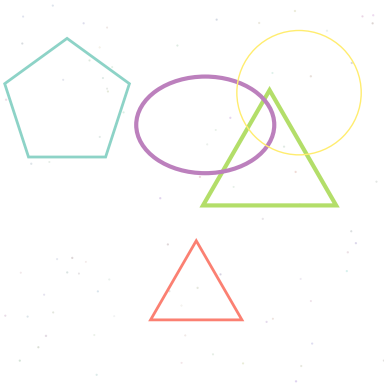[{"shape": "pentagon", "thickness": 2, "radius": 0.85, "center": [0.174, 0.73]}, {"shape": "triangle", "thickness": 2, "radius": 0.69, "center": [0.51, 0.238]}, {"shape": "triangle", "thickness": 3, "radius": 1.0, "center": [0.7, 0.566]}, {"shape": "oval", "thickness": 3, "radius": 0.9, "center": [0.533, 0.676]}, {"shape": "circle", "thickness": 1, "radius": 0.81, "center": [0.777, 0.759]}]